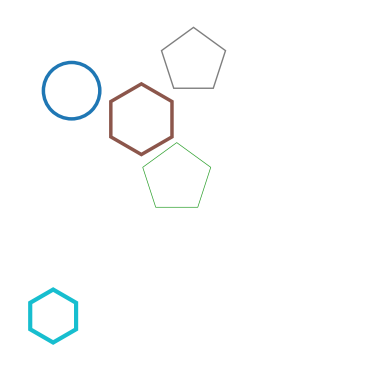[{"shape": "circle", "thickness": 2.5, "radius": 0.37, "center": [0.186, 0.764]}, {"shape": "pentagon", "thickness": 0.5, "radius": 0.46, "center": [0.459, 0.537]}, {"shape": "hexagon", "thickness": 2.5, "radius": 0.46, "center": [0.367, 0.69]}, {"shape": "pentagon", "thickness": 1, "radius": 0.44, "center": [0.503, 0.841]}, {"shape": "hexagon", "thickness": 3, "radius": 0.34, "center": [0.138, 0.179]}]